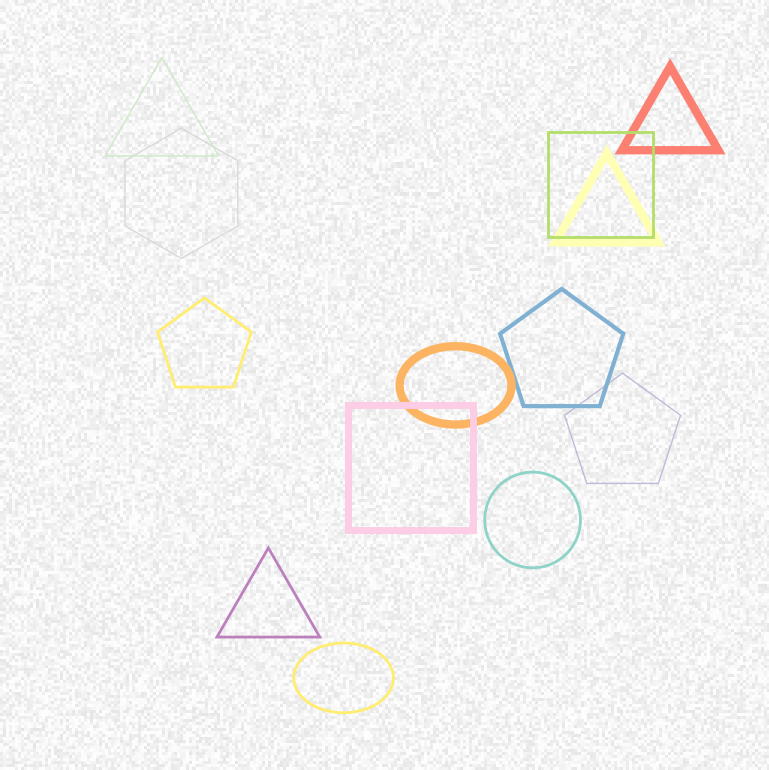[{"shape": "circle", "thickness": 1, "radius": 0.31, "center": [0.692, 0.325]}, {"shape": "triangle", "thickness": 3, "radius": 0.39, "center": [0.788, 0.724]}, {"shape": "pentagon", "thickness": 0.5, "radius": 0.4, "center": [0.809, 0.436]}, {"shape": "triangle", "thickness": 3, "radius": 0.36, "center": [0.87, 0.841]}, {"shape": "pentagon", "thickness": 1.5, "radius": 0.42, "center": [0.729, 0.541]}, {"shape": "oval", "thickness": 3, "radius": 0.36, "center": [0.592, 0.5]}, {"shape": "square", "thickness": 1, "radius": 0.34, "center": [0.78, 0.76]}, {"shape": "square", "thickness": 2.5, "radius": 0.41, "center": [0.533, 0.392]}, {"shape": "hexagon", "thickness": 0.5, "radius": 0.42, "center": [0.236, 0.749]}, {"shape": "triangle", "thickness": 1, "radius": 0.39, "center": [0.349, 0.211]}, {"shape": "triangle", "thickness": 0.5, "radius": 0.43, "center": [0.21, 0.84]}, {"shape": "pentagon", "thickness": 1, "radius": 0.32, "center": [0.265, 0.549]}, {"shape": "oval", "thickness": 1, "radius": 0.32, "center": [0.446, 0.12]}]